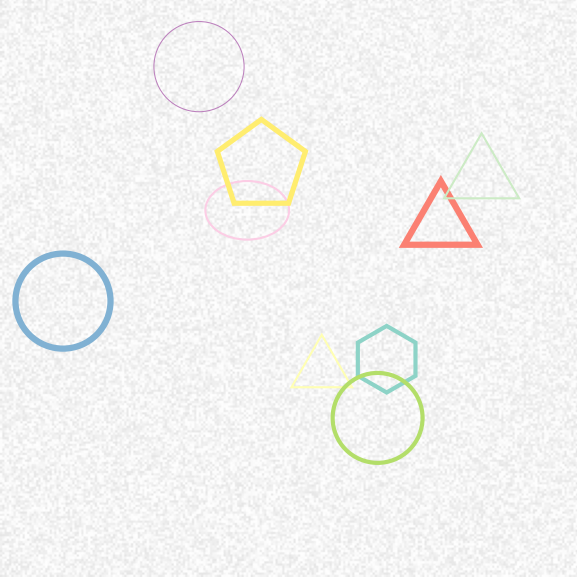[{"shape": "hexagon", "thickness": 2, "radius": 0.29, "center": [0.67, 0.377]}, {"shape": "triangle", "thickness": 1, "radius": 0.3, "center": [0.557, 0.359]}, {"shape": "triangle", "thickness": 3, "radius": 0.37, "center": [0.763, 0.612]}, {"shape": "circle", "thickness": 3, "radius": 0.41, "center": [0.109, 0.478]}, {"shape": "circle", "thickness": 2, "radius": 0.39, "center": [0.654, 0.275]}, {"shape": "oval", "thickness": 1, "radius": 0.36, "center": [0.428, 0.635]}, {"shape": "circle", "thickness": 0.5, "radius": 0.39, "center": [0.345, 0.884]}, {"shape": "triangle", "thickness": 1, "radius": 0.38, "center": [0.834, 0.693]}, {"shape": "pentagon", "thickness": 2.5, "radius": 0.4, "center": [0.453, 0.712]}]